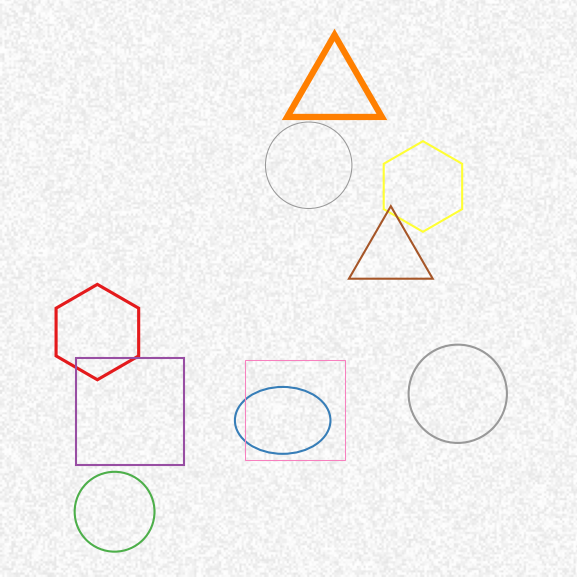[{"shape": "hexagon", "thickness": 1.5, "radius": 0.41, "center": [0.169, 0.424]}, {"shape": "oval", "thickness": 1, "radius": 0.41, "center": [0.489, 0.271]}, {"shape": "circle", "thickness": 1, "radius": 0.35, "center": [0.198, 0.113]}, {"shape": "square", "thickness": 1, "radius": 0.47, "center": [0.226, 0.287]}, {"shape": "triangle", "thickness": 3, "radius": 0.47, "center": [0.579, 0.844]}, {"shape": "hexagon", "thickness": 1, "radius": 0.39, "center": [0.732, 0.676]}, {"shape": "triangle", "thickness": 1, "radius": 0.42, "center": [0.677, 0.558]}, {"shape": "square", "thickness": 0.5, "radius": 0.43, "center": [0.511, 0.289]}, {"shape": "circle", "thickness": 0.5, "radius": 0.37, "center": [0.535, 0.713]}, {"shape": "circle", "thickness": 1, "radius": 0.43, "center": [0.793, 0.317]}]